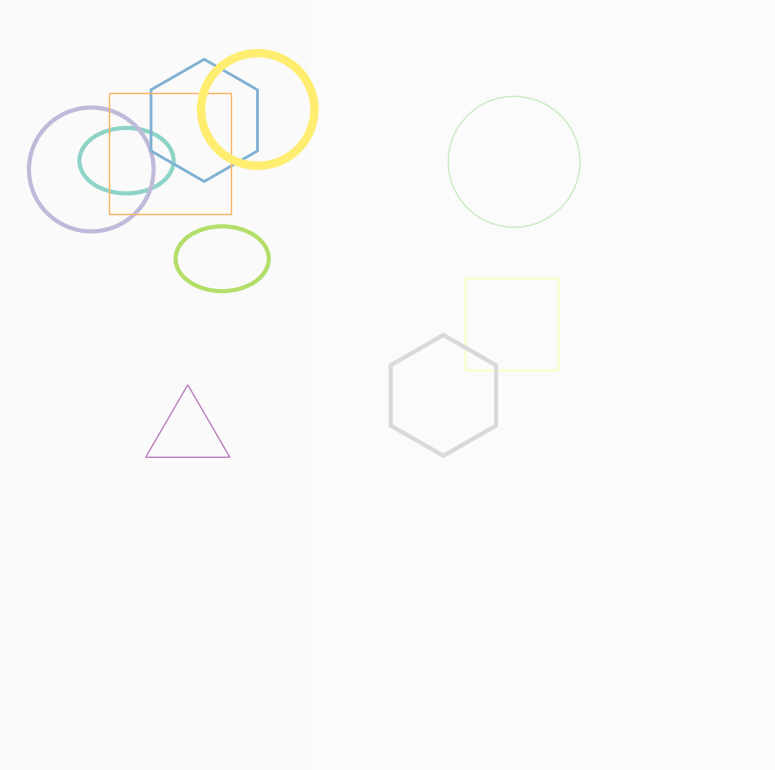[{"shape": "oval", "thickness": 1.5, "radius": 0.3, "center": [0.163, 0.791]}, {"shape": "square", "thickness": 0.5, "radius": 0.3, "center": [0.66, 0.579]}, {"shape": "circle", "thickness": 1.5, "radius": 0.4, "center": [0.118, 0.78]}, {"shape": "hexagon", "thickness": 1, "radius": 0.4, "center": [0.264, 0.844]}, {"shape": "square", "thickness": 0.5, "radius": 0.39, "center": [0.22, 0.801]}, {"shape": "oval", "thickness": 1.5, "radius": 0.3, "center": [0.287, 0.664]}, {"shape": "hexagon", "thickness": 1.5, "radius": 0.39, "center": [0.572, 0.487]}, {"shape": "triangle", "thickness": 0.5, "radius": 0.31, "center": [0.242, 0.437]}, {"shape": "circle", "thickness": 0.5, "radius": 0.42, "center": [0.663, 0.79]}, {"shape": "circle", "thickness": 3, "radius": 0.37, "center": [0.333, 0.858]}]